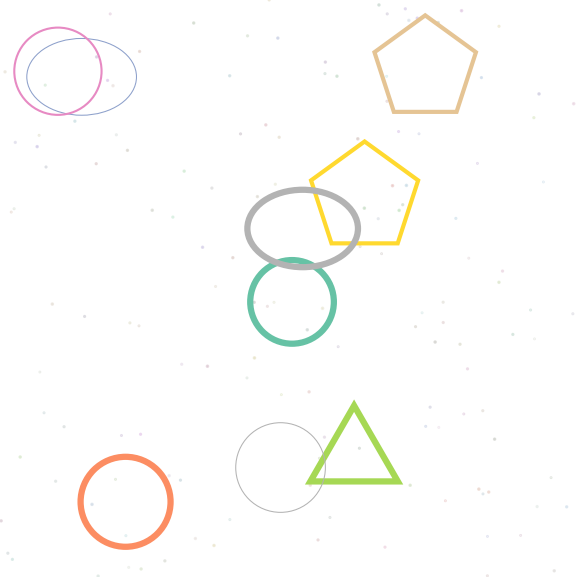[{"shape": "circle", "thickness": 3, "radius": 0.36, "center": [0.506, 0.476]}, {"shape": "circle", "thickness": 3, "radius": 0.39, "center": [0.217, 0.13]}, {"shape": "oval", "thickness": 0.5, "radius": 0.47, "center": [0.141, 0.866]}, {"shape": "circle", "thickness": 1, "radius": 0.38, "center": [0.1, 0.876]}, {"shape": "triangle", "thickness": 3, "radius": 0.44, "center": [0.613, 0.209]}, {"shape": "pentagon", "thickness": 2, "radius": 0.49, "center": [0.631, 0.657]}, {"shape": "pentagon", "thickness": 2, "radius": 0.46, "center": [0.736, 0.88]}, {"shape": "oval", "thickness": 3, "radius": 0.48, "center": [0.524, 0.604]}, {"shape": "circle", "thickness": 0.5, "radius": 0.39, "center": [0.486, 0.19]}]